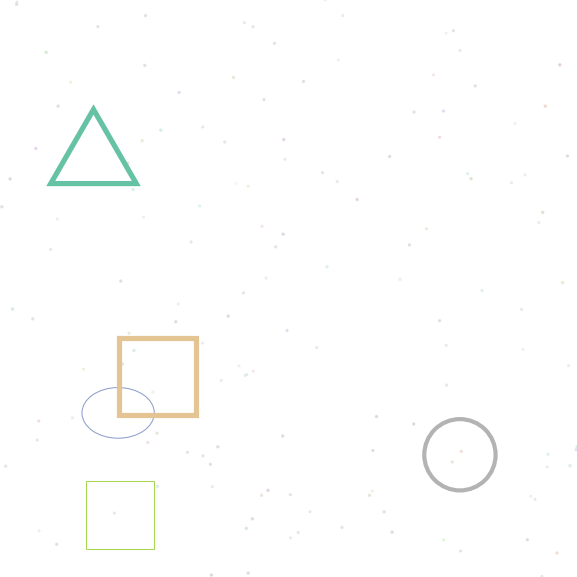[{"shape": "triangle", "thickness": 2.5, "radius": 0.43, "center": [0.162, 0.724]}, {"shape": "oval", "thickness": 0.5, "radius": 0.31, "center": [0.205, 0.284]}, {"shape": "square", "thickness": 0.5, "radius": 0.29, "center": [0.208, 0.107]}, {"shape": "square", "thickness": 2.5, "radius": 0.33, "center": [0.273, 0.347]}, {"shape": "circle", "thickness": 2, "radius": 0.31, "center": [0.796, 0.212]}]